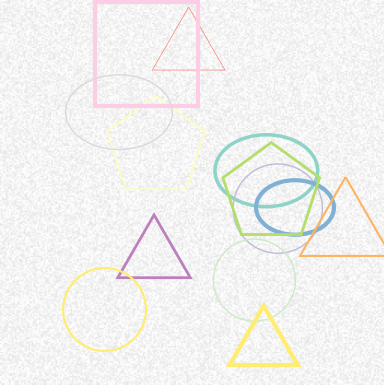[{"shape": "oval", "thickness": 2.5, "radius": 0.67, "center": [0.692, 0.557]}, {"shape": "pentagon", "thickness": 1, "radius": 0.67, "center": [0.405, 0.617]}, {"shape": "circle", "thickness": 1, "radius": 0.58, "center": [0.722, 0.458]}, {"shape": "triangle", "thickness": 0.5, "radius": 0.54, "center": [0.49, 0.873]}, {"shape": "oval", "thickness": 3, "radius": 0.51, "center": [0.766, 0.461]}, {"shape": "triangle", "thickness": 1.5, "radius": 0.68, "center": [0.898, 0.404]}, {"shape": "pentagon", "thickness": 2, "radius": 0.66, "center": [0.705, 0.498]}, {"shape": "square", "thickness": 3, "radius": 0.67, "center": [0.381, 0.86]}, {"shape": "oval", "thickness": 1, "radius": 0.69, "center": [0.309, 0.709]}, {"shape": "triangle", "thickness": 2, "radius": 0.54, "center": [0.4, 0.333]}, {"shape": "circle", "thickness": 1, "radius": 0.53, "center": [0.661, 0.272]}, {"shape": "triangle", "thickness": 3, "radius": 0.51, "center": [0.685, 0.103]}, {"shape": "circle", "thickness": 1.5, "radius": 0.54, "center": [0.272, 0.196]}]